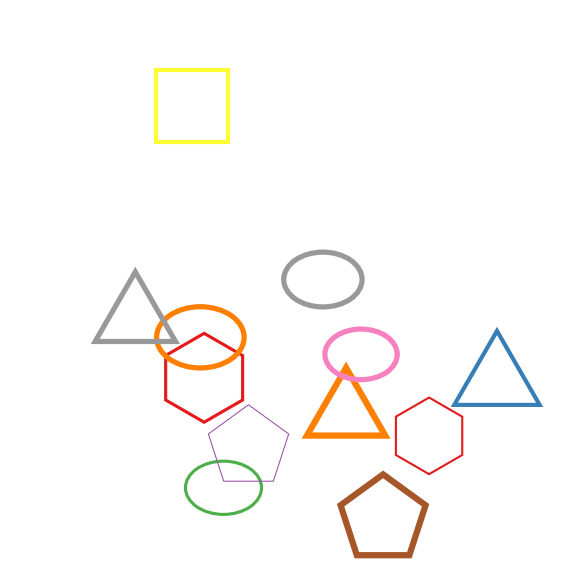[{"shape": "hexagon", "thickness": 1, "radius": 0.33, "center": [0.743, 0.244]}, {"shape": "hexagon", "thickness": 1.5, "radius": 0.38, "center": [0.353, 0.345]}, {"shape": "triangle", "thickness": 2, "radius": 0.43, "center": [0.861, 0.341]}, {"shape": "oval", "thickness": 1.5, "radius": 0.33, "center": [0.387, 0.154]}, {"shape": "pentagon", "thickness": 0.5, "radius": 0.37, "center": [0.43, 0.225]}, {"shape": "triangle", "thickness": 3, "radius": 0.39, "center": [0.599, 0.284]}, {"shape": "oval", "thickness": 2.5, "radius": 0.38, "center": [0.347, 0.415]}, {"shape": "square", "thickness": 2, "radius": 0.31, "center": [0.333, 0.816]}, {"shape": "pentagon", "thickness": 3, "radius": 0.39, "center": [0.663, 0.1]}, {"shape": "oval", "thickness": 2.5, "radius": 0.31, "center": [0.625, 0.386]}, {"shape": "oval", "thickness": 2.5, "radius": 0.34, "center": [0.559, 0.515]}, {"shape": "triangle", "thickness": 2.5, "radius": 0.4, "center": [0.234, 0.448]}]